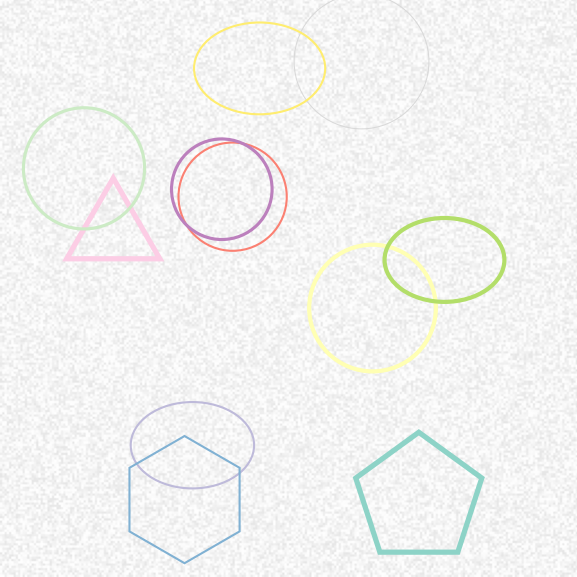[{"shape": "pentagon", "thickness": 2.5, "radius": 0.57, "center": [0.725, 0.136]}, {"shape": "circle", "thickness": 2, "radius": 0.55, "center": [0.645, 0.466]}, {"shape": "oval", "thickness": 1, "radius": 0.53, "center": [0.333, 0.228]}, {"shape": "circle", "thickness": 1, "radius": 0.47, "center": [0.403, 0.659]}, {"shape": "hexagon", "thickness": 1, "radius": 0.55, "center": [0.32, 0.134]}, {"shape": "oval", "thickness": 2, "radius": 0.52, "center": [0.77, 0.549]}, {"shape": "triangle", "thickness": 2.5, "radius": 0.47, "center": [0.196, 0.598]}, {"shape": "circle", "thickness": 0.5, "radius": 0.58, "center": [0.626, 0.893]}, {"shape": "circle", "thickness": 1.5, "radius": 0.44, "center": [0.384, 0.671]}, {"shape": "circle", "thickness": 1.5, "radius": 0.52, "center": [0.145, 0.708]}, {"shape": "oval", "thickness": 1, "radius": 0.57, "center": [0.45, 0.881]}]